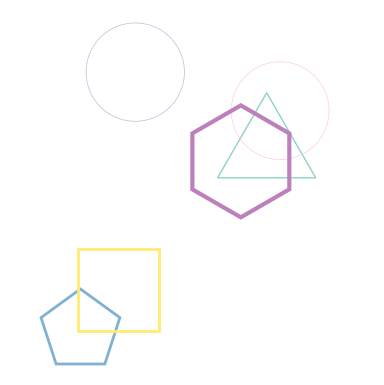[{"shape": "triangle", "thickness": 1, "radius": 0.74, "center": [0.693, 0.612]}, {"shape": "circle", "thickness": 0.5, "radius": 0.64, "center": [0.351, 0.813]}, {"shape": "pentagon", "thickness": 2, "radius": 0.54, "center": [0.209, 0.142]}, {"shape": "circle", "thickness": 0.5, "radius": 0.64, "center": [0.728, 0.713]}, {"shape": "hexagon", "thickness": 3, "radius": 0.73, "center": [0.626, 0.581]}, {"shape": "square", "thickness": 2, "radius": 0.53, "center": [0.308, 0.246]}]